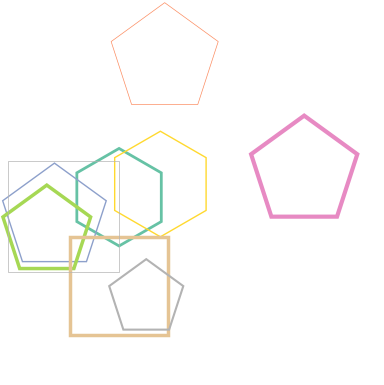[{"shape": "hexagon", "thickness": 2, "radius": 0.63, "center": [0.309, 0.488]}, {"shape": "pentagon", "thickness": 0.5, "radius": 0.73, "center": [0.428, 0.847]}, {"shape": "pentagon", "thickness": 1, "radius": 0.71, "center": [0.141, 0.435]}, {"shape": "pentagon", "thickness": 3, "radius": 0.73, "center": [0.79, 0.555]}, {"shape": "pentagon", "thickness": 2.5, "radius": 0.6, "center": [0.122, 0.399]}, {"shape": "hexagon", "thickness": 1, "radius": 0.69, "center": [0.417, 0.522]}, {"shape": "square", "thickness": 2.5, "radius": 0.64, "center": [0.308, 0.256]}, {"shape": "pentagon", "thickness": 1.5, "radius": 0.51, "center": [0.38, 0.226]}, {"shape": "square", "thickness": 0.5, "radius": 0.72, "center": [0.165, 0.438]}]